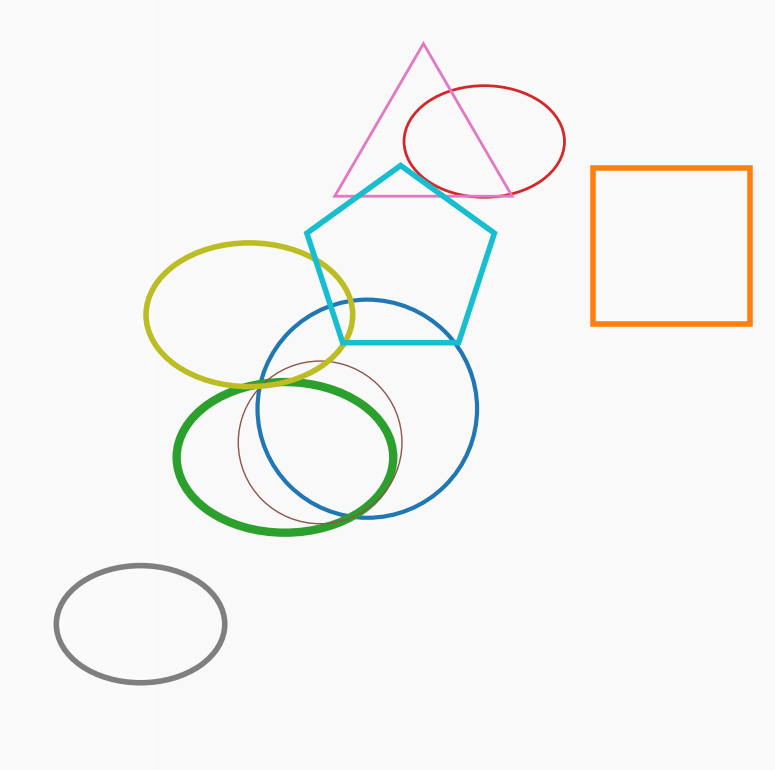[{"shape": "circle", "thickness": 1.5, "radius": 0.71, "center": [0.474, 0.469]}, {"shape": "square", "thickness": 2, "radius": 0.51, "center": [0.867, 0.681]}, {"shape": "oval", "thickness": 3, "radius": 0.7, "center": [0.368, 0.406]}, {"shape": "oval", "thickness": 1, "radius": 0.52, "center": [0.625, 0.816]}, {"shape": "circle", "thickness": 0.5, "radius": 0.53, "center": [0.413, 0.425]}, {"shape": "triangle", "thickness": 1, "radius": 0.66, "center": [0.546, 0.811]}, {"shape": "oval", "thickness": 2, "radius": 0.54, "center": [0.181, 0.189]}, {"shape": "oval", "thickness": 2, "radius": 0.67, "center": [0.322, 0.591]}, {"shape": "pentagon", "thickness": 2, "radius": 0.64, "center": [0.517, 0.658]}]